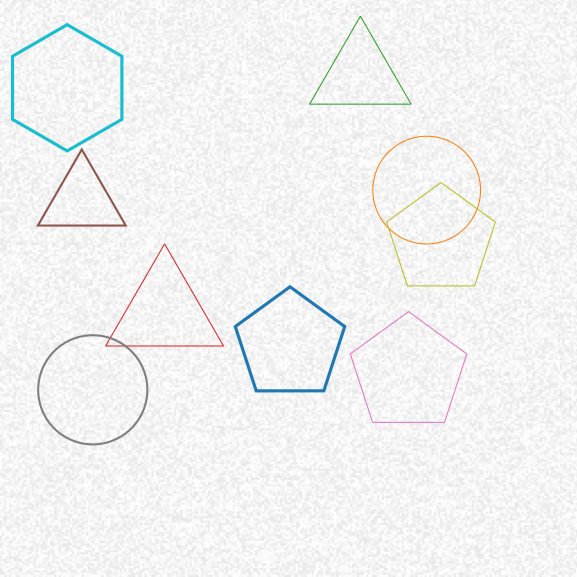[{"shape": "pentagon", "thickness": 1.5, "radius": 0.5, "center": [0.502, 0.403]}, {"shape": "circle", "thickness": 0.5, "radius": 0.47, "center": [0.739, 0.67]}, {"shape": "triangle", "thickness": 0.5, "radius": 0.51, "center": [0.624, 0.87]}, {"shape": "triangle", "thickness": 0.5, "radius": 0.59, "center": [0.285, 0.459]}, {"shape": "triangle", "thickness": 1, "radius": 0.44, "center": [0.142, 0.652]}, {"shape": "pentagon", "thickness": 0.5, "radius": 0.53, "center": [0.707, 0.354]}, {"shape": "circle", "thickness": 1, "radius": 0.47, "center": [0.161, 0.324]}, {"shape": "pentagon", "thickness": 0.5, "radius": 0.49, "center": [0.764, 0.584]}, {"shape": "hexagon", "thickness": 1.5, "radius": 0.55, "center": [0.116, 0.847]}]